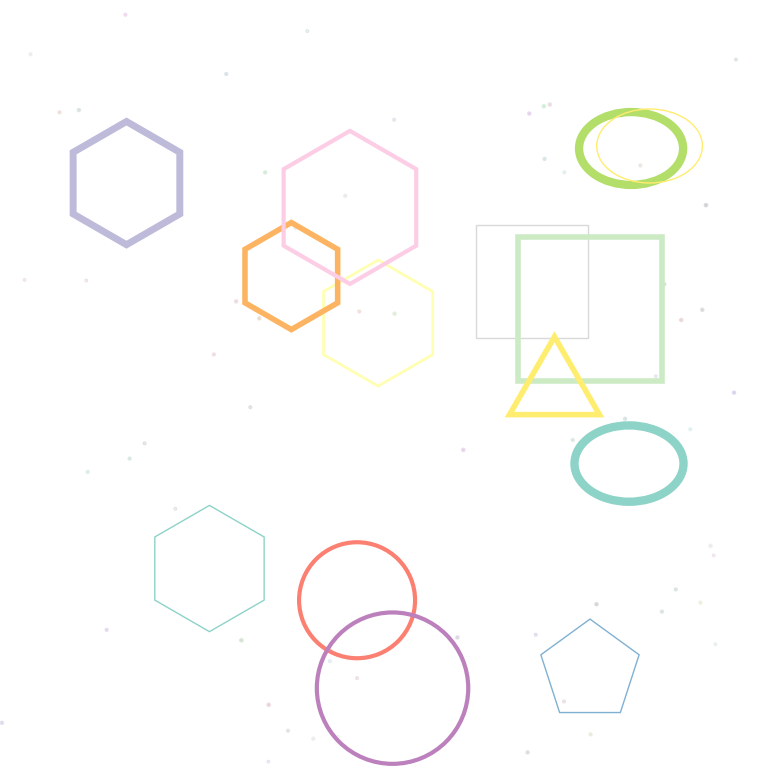[{"shape": "hexagon", "thickness": 0.5, "radius": 0.41, "center": [0.272, 0.262]}, {"shape": "oval", "thickness": 3, "radius": 0.35, "center": [0.817, 0.398]}, {"shape": "hexagon", "thickness": 1, "radius": 0.41, "center": [0.491, 0.58]}, {"shape": "hexagon", "thickness": 2.5, "radius": 0.4, "center": [0.164, 0.762]}, {"shape": "circle", "thickness": 1.5, "radius": 0.38, "center": [0.464, 0.22]}, {"shape": "pentagon", "thickness": 0.5, "radius": 0.34, "center": [0.766, 0.129]}, {"shape": "hexagon", "thickness": 2, "radius": 0.35, "center": [0.378, 0.641]}, {"shape": "oval", "thickness": 3, "radius": 0.34, "center": [0.82, 0.807]}, {"shape": "hexagon", "thickness": 1.5, "radius": 0.5, "center": [0.454, 0.731]}, {"shape": "square", "thickness": 0.5, "radius": 0.37, "center": [0.691, 0.635]}, {"shape": "circle", "thickness": 1.5, "radius": 0.49, "center": [0.51, 0.106]}, {"shape": "square", "thickness": 2, "radius": 0.47, "center": [0.766, 0.599]}, {"shape": "oval", "thickness": 0.5, "radius": 0.34, "center": [0.844, 0.81]}, {"shape": "triangle", "thickness": 2, "radius": 0.34, "center": [0.72, 0.495]}]